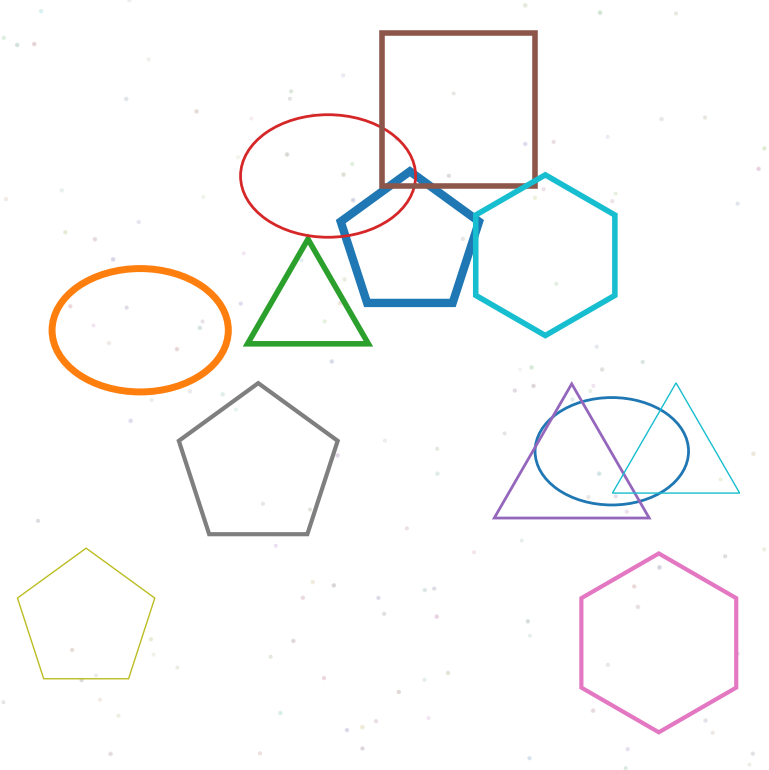[{"shape": "oval", "thickness": 1, "radius": 0.5, "center": [0.795, 0.414]}, {"shape": "pentagon", "thickness": 3, "radius": 0.47, "center": [0.532, 0.683]}, {"shape": "oval", "thickness": 2.5, "radius": 0.57, "center": [0.182, 0.571]}, {"shape": "triangle", "thickness": 2, "radius": 0.45, "center": [0.4, 0.599]}, {"shape": "oval", "thickness": 1, "radius": 0.57, "center": [0.426, 0.771]}, {"shape": "triangle", "thickness": 1, "radius": 0.58, "center": [0.742, 0.385]}, {"shape": "square", "thickness": 2, "radius": 0.5, "center": [0.595, 0.858]}, {"shape": "hexagon", "thickness": 1.5, "radius": 0.58, "center": [0.856, 0.165]}, {"shape": "pentagon", "thickness": 1.5, "radius": 0.54, "center": [0.335, 0.394]}, {"shape": "pentagon", "thickness": 0.5, "radius": 0.47, "center": [0.112, 0.194]}, {"shape": "triangle", "thickness": 0.5, "radius": 0.48, "center": [0.878, 0.407]}, {"shape": "hexagon", "thickness": 2, "radius": 0.52, "center": [0.708, 0.669]}]